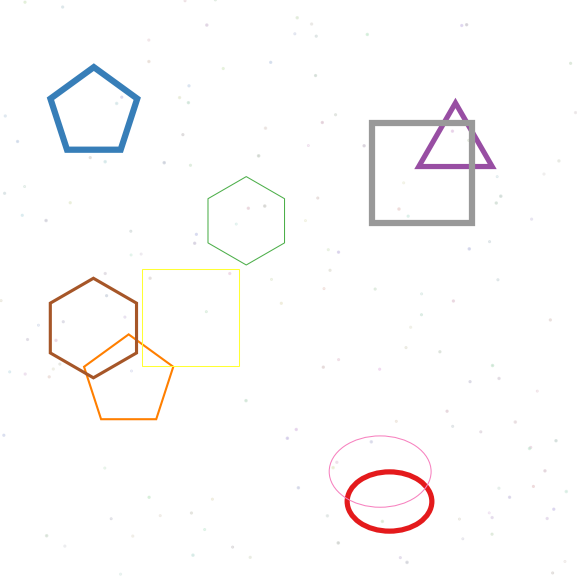[{"shape": "oval", "thickness": 2.5, "radius": 0.37, "center": [0.674, 0.131]}, {"shape": "pentagon", "thickness": 3, "radius": 0.4, "center": [0.162, 0.804]}, {"shape": "hexagon", "thickness": 0.5, "radius": 0.38, "center": [0.426, 0.617]}, {"shape": "triangle", "thickness": 2.5, "radius": 0.37, "center": [0.789, 0.747]}, {"shape": "pentagon", "thickness": 1, "radius": 0.41, "center": [0.223, 0.339]}, {"shape": "square", "thickness": 0.5, "radius": 0.42, "center": [0.33, 0.45]}, {"shape": "hexagon", "thickness": 1.5, "radius": 0.43, "center": [0.162, 0.431]}, {"shape": "oval", "thickness": 0.5, "radius": 0.44, "center": [0.658, 0.183]}, {"shape": "square", "thickness": 3, "radius": 0.43, "center": [0.731, 0.699]}]